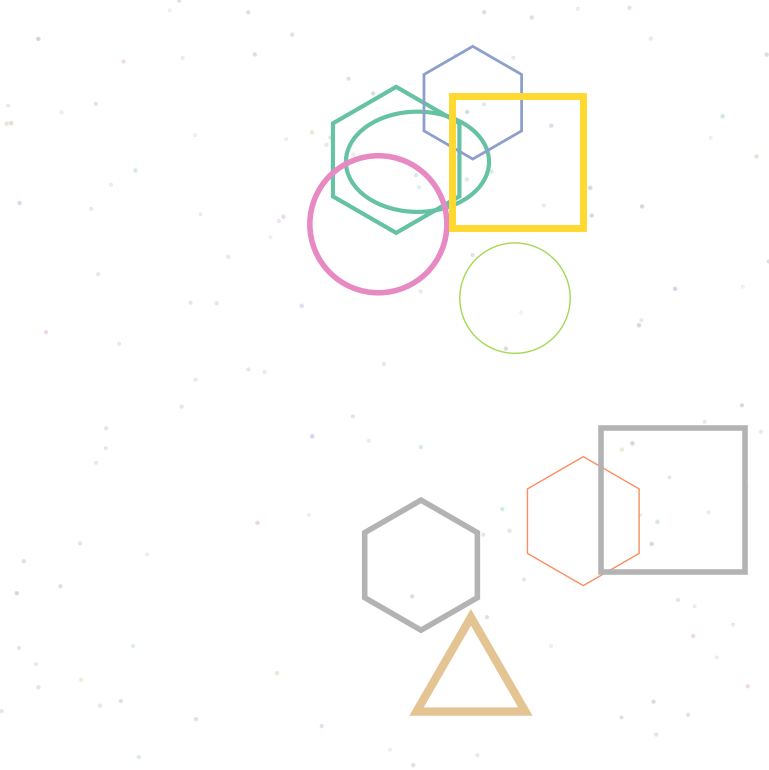[{"shape": "oval", "thickness": 1.5, "radius": 0.46, "center": [0.542, 0.79]}, {"shape": "hexagon", "thickness": 1.5, "radius": 0.47, "center": [0.515, 0.792]}, {"shape": "hexagon", "thickness": 0.5, "radius": 0.42, "center": [0.758, 0.323]}, {"shape": "hexagon", "thickness": 1, "radius": 0.37, "center": [0.614, 0.867]}, {"shape": "circle", "thickness": 2, "radius": 0.44, "center": [0.491, 0.709]}, {"shape": "circle", "thickness": 0.5, "radius": 0.36, "center": [0.669, 0.613]}, {"shape": "square", "thickness": 2.5, "radius": 0.43, "center": [0.672, 0.79]}, {"shape": "triangle", "thickness": 3, "radius": 0.41, "center": [0.612, 0.117]}, {"shape": "hexagon", "thickness": 2, "radius": 0.42, "center": [0.547, 0.266]}, {"shape": "square", "thickness": 2, "radius": 0.47, "center": [0.874, 0.351]}]